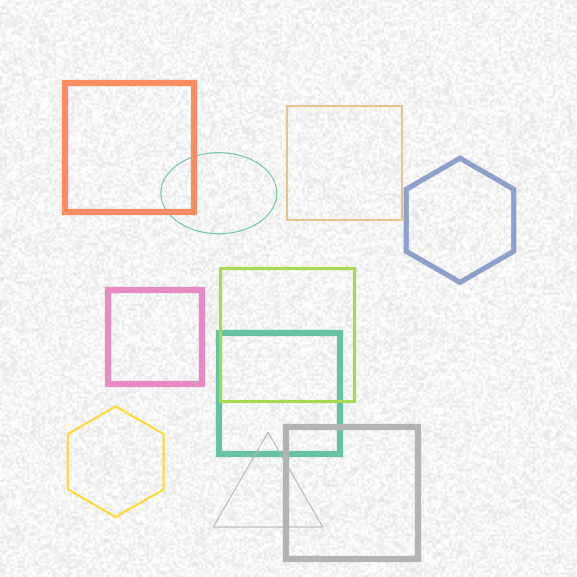[{"shape": "oval", "thickness": 0.5, "radius": 0.5, "center": [0.379, 0.665]}, {"shape": "square", "thickness": 3, "radius": 0.53, "center": [0.484, 0.318]}, {"shape": "square", "thickness": 3, "radius": 0.56, "center": [0.225, 0.744]}, {"shape": "hexagon", "thickness": 2.5, "radius": 0.54, "center": [0.797, 0.618]}, {"shape": "square", "thickness": 3, "radius": 0.41, "center": [0.269, 0.416]}, {"shape": "square", "thickness": 1.5, "radius": 0.58, "center": [0.497, 0.42]}, {"shape": "hexagon", "thickness": 1, "radius": 0.48, "center": [0.2, 0.2]}, {"shape": "square", "thickness": 1, "radius": 0.5, "center": [0.597, 0.717]}, {"shape": "triangle", "thickness": 0.5, "radius": 0.55, "center": [0.464, 0.141]}, {"shape": "square", "thickness": 3, "radius": 0.57, "center": [0.609, 0.145]}]